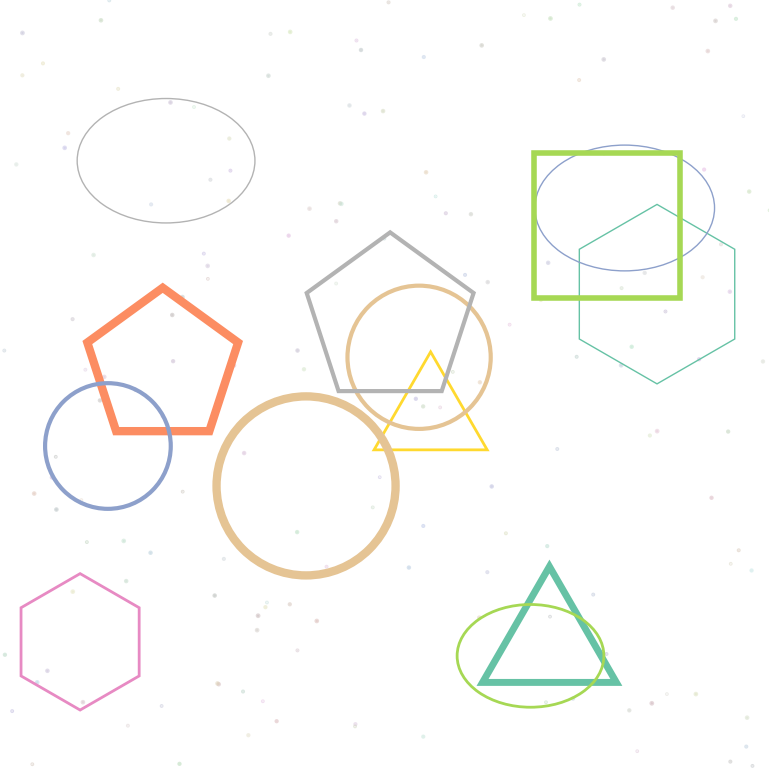[{"shape": "triangle", "thickness": 2.5, "radius": 0.5, "center": [0.714, 0.164]}, {"shape": "hexagon", "thickness": 0.5, "radius": 0.58, "center": [0.853, 0.618]}, {"shape": "pentagon", "thickness": 3, "radius": 0.51, "center": [0.211, 0.523]}, {"shape": "oval", "thickness": 0.5, "radius": 0.58, "center": [0.811, 0.73]}, {"shape": "circle", "thickness": 1.5, "radius": 0.41, "center": [0.14, 0.421]}, {"shape": "hexagon", "thickness": 1, "radius": 0.44, "center": [0.104, 0.166]}, {"shape": "square", "thickness": 2, "radius": 0.47, "center": [0.788, 0.707]}, {"shape": "oval", "thickness": 1, "radius": 0.48, "center": [0.689, 0.148]}, {"shape": "triangle", "thickness": 1, "radius": 0.42, "center": [0.559, 0.458]}, {"shape": "circle", "thickness": 1.5, "radius": 0.47, "center": [0.544, 0.536]}, {"shape": "circle", "thickness": 3, "radius": 0.58, "center": [0.397, 0.369]}, {"shape": "oval", "thickness": 0.5, "radius": 0.58, "center": [0.216, 0.791]}, {"shape": "pentagon", "thickness": 1.5, "radius": 0.57, "center": [0.507, 0.584]}]